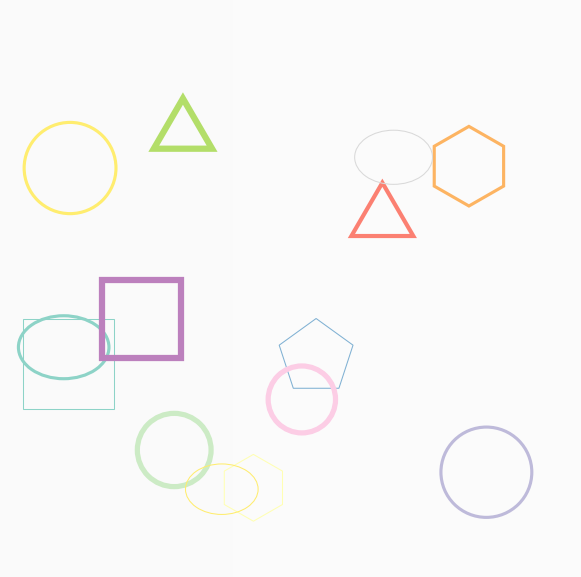[{"shape": "oval", "thickness": 1.5, "radius": 0.39, "center": [0.11, 0.398]}, {"shape": "square", "thickness": 0.5, "radius": 0.39, "center": [0.118, 0.369]}, {"shape": "hexagon", "thickness": 0.5, "radius": 0.29, "center": [0.436, 0.154]}, {"shape": "circle", "thickness": 1.5, "radius": 0.39, "center": [0.837, 0.181]}, {"shape": "triangle", "thickness": 2, "radius": 0.31, "center": [0.658, 0.621]}, {"shape": "pentagon", "thickness": 0.5, "radius": 0.33, "center": [0.544, 0.381]}, {"shape": "hexagon", "thickness": 1.5, "radius": 0.34, "center": [0.807, 0.711]}, {"shape": "triangle", "thickness": 3, "radius": 0.29, "center": [0.315, 0.771]}, {"shape": "circle", "thickness": 2.5, "radius": 0.29, "center": [0.519, 0.307]}, {"shape": "oval", "thickness": 0.5, "radius": 0.33, "center": [0.677, 0.727]}, {"shape": "square", "thickness": 3, "radius": 0.34, "center": [0.244, 0.447]}, {"shape": "circle", "thickness": 2.5, "radius": 0.32, "center": [0.3, 0.22]}, {"shape": "circle", "thickness": 1.5, "radius": 0.4, "center": [0.121, 0.708]}, {"shape": "oval", "thickness": 0.5, "radius": 0.31, "center": [0.382, 0.152]}]